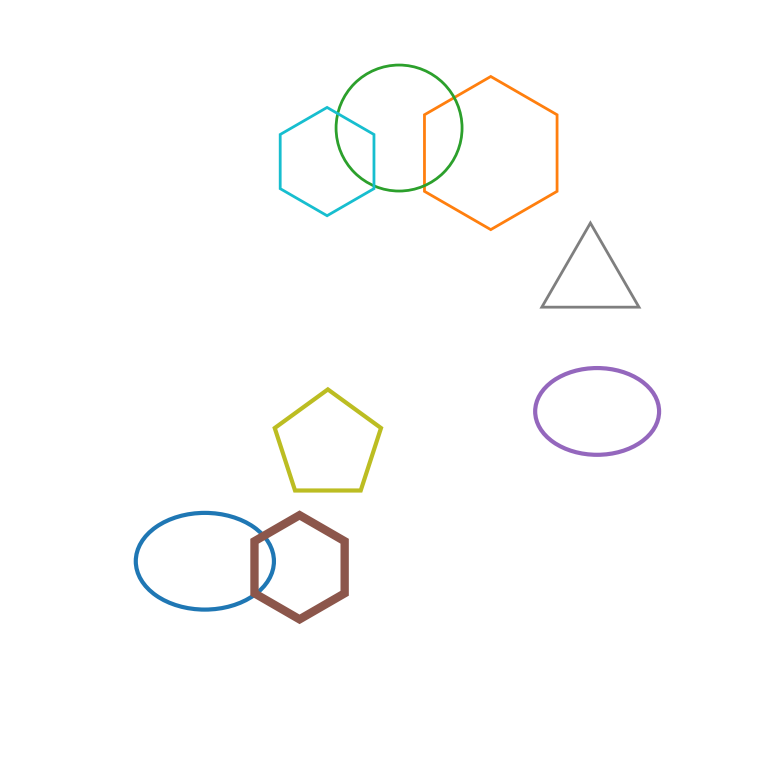[{"shape": "oval", "thickness": 1.5, "radius": 0.45, "center": [0.266, 0.271]}, {"shape": "hexagon", "thickness": 1, "radius": 0.5, "center": [0.637, 0.801]}, {"shape": "circle", "thickness": 1, "radius": 0.41, "center": [0.518, 0.834]}, {"shape": "oval", "thickness": 1.5, "radius": 0.4, "center": [0.775, 0.466]}, {"shape": "hexagon", "thickness": 3, "radius": 0.34, "center": [0.389, 0.263]}, {"shape": "triangle", "thickness": 1, "radius": 0.36, "center": [0.767, 0.637]}, {"shape": "pentagon", "thickness": 1.5, "radius": 0.36, "center": [0.426, 0.422]}, {"shape": "hexagon", "thickness": 1, "radius": 0.35, "center": [0.425, 0.79]}]